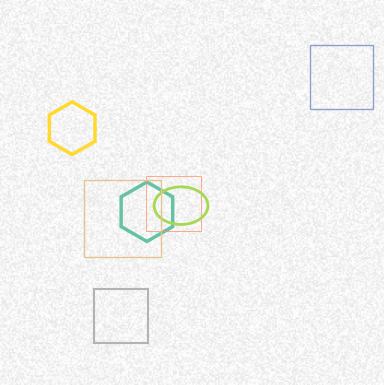[{"shape": "hexagon", "thickness": 2.5, "radius": 0.39, "center": [0.382, 0.45]}, {"shape": "square", "thickness": 0.5, "radius": 0.35, "center": [0.45, 0.472]}, {"shape": "square", "thickness": 1, "radius": 0.41, "center": [0.887, 0.8]}, {"shape": "oval", "thickness": 2, "radius": 0.35, "center": [0.47, 0.466]}, {"shape": "hexagon", "thickness": 2.5, "radius": 0.34, "center": [0.187, 0.667]}, {"shape": "square", "thickness": 1, "radius": 0.5, "center": [0.318, 0.433]}, {"shape": "square", "thickness": 1.5, "radius": 0.35, "center": [0.313, 0.179]}]